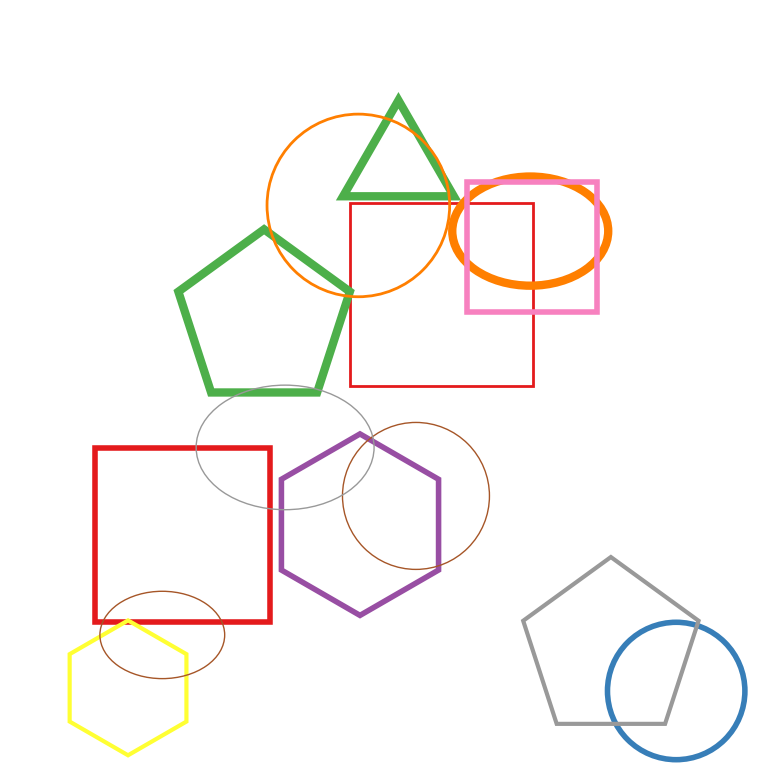[{"shape": "square", "thickness": 1, "radius": 0.59, "center": [0.573, 0.617]}, {"shape": "square", "thickness": 2, "radius": 0.57, "center": [0.237, 0.305]}, {"shape": "circle", "thickness": 2, "radius": 0.45, "center": [0.878, 0.103]}, {"shape": "pentagon", "thickness": 3, "radius": 0.59, "center": [0.343, 0.585]}, {"shape": "triangle", "thickness": 3, "radius": 0.42, "center": [0.517, 0.787]}, {"shape": "hexagon", "thickness": 2, "radius": 0.59, "center": [0.468, 0.319]}, {"shape": "oval", "thickness": 3, "radius": 0.51, "center": [0.689, 0.7]}, {"shape": "circle", "thickness": 1, "radius": 0.59, "center": [0.465, 0.733]}, {"shape": "hexagon", "thickness": 1.5, "radius": 0.44, "center": [0.166, 0.107]}, {"shape": "circle", "thickness": 0.5, "radius": 0.48, "center": [0.54, 0.356]}, {"shape": "oval", "thickness": 0.5, "radius": 0.41, "center": [0.211, 0.175]}, {"shape": "square", "thickness": 2, "radius": 0.42, "center": [0.691, 0.68]}, {"shape": "oval", "thickness": 0.5, "radius": 0.58, "center": [0.37, 0.419]}, {"shape": "pentagon", "thickness": 1.5, "radius": 0.6, "center": [0.793, 0.157]}]